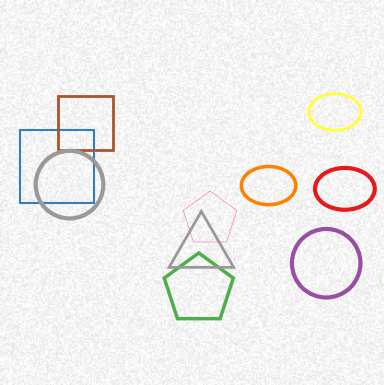[{"shape": "oval", "thickness": 3, "radius": 0.39, "center": [0.896, 0.51]}, {"shape": "square", "thickness": 1.5, "radius": 0.48, "center": [0.148, 0.568]}, {"shape": "pentagon", "thickness": 2.5, "radius": 0.47, "center": [0.516, 0.249]}, {"shape": "circle", "thickness": 3, "radius": 0.44, "center": [0.847, 0.316]}, {"shape": "oval", "thickness": 2.5, "radius": 0.35, "center": [0.698, 0.518]}, {"shape": "oval", "thickness": 2, "radius": 0.34, "center": [0.87, 0.709]}, {"shape": "square", "thickness": 2, "radius": 0.36, "center": [0.221, 0.681]}, {"shape": "pentagon", "thickness": 0.5, "radius": 0.37, "center": [0.546, 0.431]}, {"shape": "circle", "thickness": 3, "radius": 0.44, "center": [0.181, 0.52]}, {"shape": "triangle", "thickness": 2, "radius": 0.48, "center": [0.523, 0.354]}]